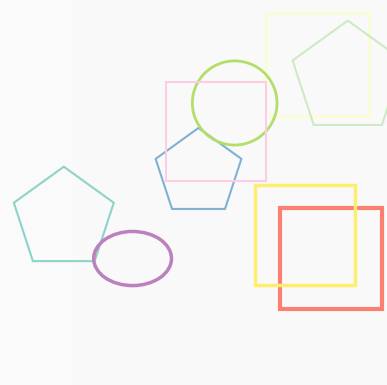[{"shape": "pentagon", "thickness": 1.5, "radius": 0.68, "center": [0.165, 0.431]}, {"shape": "square", "thickness": 1, "radius": 0.67, "center": [0.819, 0.833]}, {"shape": "square", "thickness": 3, "radius": 0.66, "center": [0.854, 0.327]}, {"shape": "pentagon", "thickness": 1.5, "radius": 0.58, "center": [0.512, 0.551]}, {"shape": "circle", "thickness": 2, "radius": 0.55, "center": [0.606, 0.733]}, {"shape": "square", "thickness": 1.5, "radius": 0.64, "center": [0.557, 0.659]}, {"shape": "oval", "thickness": 2.5, "radius": 0.5, "center": [0.342, 0.328]}, {"shape": "pentagon", "thickness": 1.5, "radius": 0.75, "center": [0.898, 0.797]}, {"shape": "square", "thickness": 2.5, "radius": 0.65, "center": [0.787, 0.39]}]